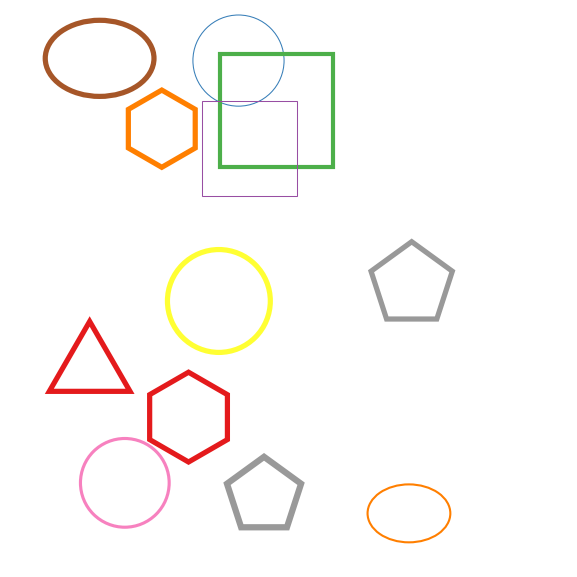[{"shape": "hexagon", "thickness": 2.5, "radius": 0.39, "center": [0.326, 0.277]}, {"shape": "triangle", "thickness": 2.5, "radius": 0.4, "center": [0.155, 0.362]}, {"shape": "circle", "thickness": 0.5, "radius": 0.39, "center": [0.413, 0.894]}, {"shape": "square", "thickness": 2, "radius": 0.49, "center": [0.479, 0.808]}, {"shape": "square", "thickness": 0.5, "radius": 0.41, "center": [0.432, 0.743]}, {"shape": "hexagon", "thickness": 2.5, "radius": 0.33, "center": [0.28, 0.776]}, {"shape": "oval", "thickness": 1, "radius": 0.36, "center": [0.708, 0.11]}, {"shape": "circle", "thickness": 2.5, "radius": 0.45, "center": [0.379, 0.478]}, {"shape": "oval", "thickness": 2.5, "radius": 0.47, "center": [0.173, 0.898]}, {"shape": "circle", "thickness": 1.5, "radius": 0.38, "center": [0.216, 0.163]}, {"shape": "pentagon", "thickness": 3, "radius": 0.34, "center": [0.457, 0.141]}, {"shape": "pentagon", "thickness": 2.5, "radius": 0.37, "center": [0.713, 0.507]}]